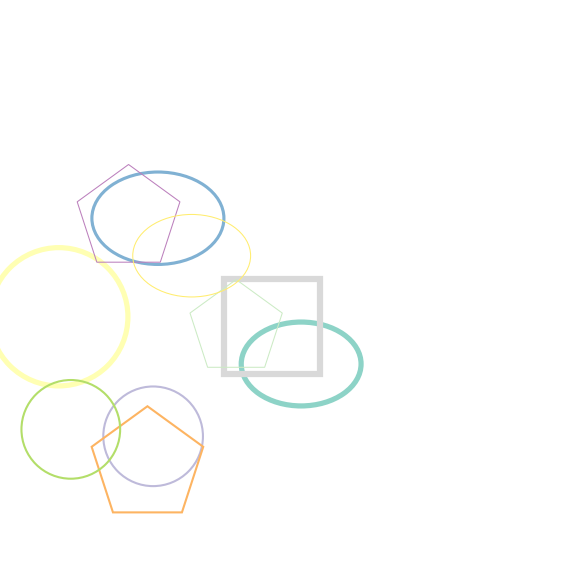[{"shape": "oval", "thickness": 2.5, "radius": 0.52, "center": [0.521, 0.369]}, {"shape": "circle", "thickness": 2.5, "radius": 0.6, "center": [0.102, 0.451]}, {"shape": "circle", "thickness": 1, "radius": 0.43, "center": [0.265, 0.244]}, {"shape": "oval", "thickness": 1.5, "radius": 0.57, "center": [0.273, 0.621]}, {"shape": "pentagon", "thickness": 1, "radius": 0.51, "center": [0.255, 0.194]}, {"shape": "circle", "thickness": 1, "radius": 0.43, "center": [0.123, 0.256]}, {"shape": "square", "thickness": 3, "radius": 0.41, "center": [0.471, 0.434]}, {"shape": "pentagon", "thickness": 0.5, "radius": 0.47, "center": [0.223, 0.621]}, {"shape": "pentagon", "thickness": 0.5, "radius": 0.42, "center": [0.409, 0.431]}, {"shape": "oval", "thickness": 0.5, "radius": 0.51, "center": [0.332, 0.556]}]